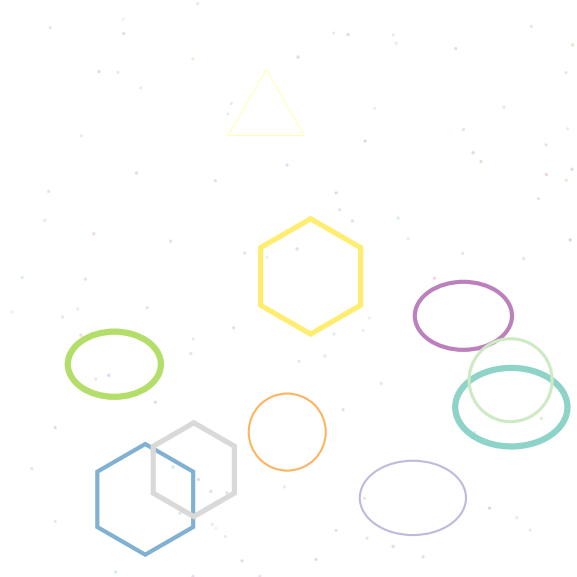[{"shape": "oval", "thickness": 3, "radius": 0.49, "center": [0.885, 0.294]}, {"shape": "triangle", "thickness": 0.5, "radius": 0.38, "center": [0.461, 0.803]}, {"shape": "oval", "thickness": 1, "radius": 0.46, "center": [0.715, 0.137]}, {"shape": "hexagon", "thickness": 2, "radius": 0.48, "center": [0.251, 0.134]}, {"shape": "circle", "thickness": 1, "radius": 0.33, "center": [0.497, 0.251]}, {"shape": "oval", "thickness": 3, "radius": 0.4, "center": [0.198, 0.368]}, {"shape": "hexagon", "thickness": 2.5, "radius": 0.41, "center": [0.336, 0.186]}, {"shape": "oval", "thickness": 2, "radius": 0.42, "center": [0.802, 0.452]}, {"shape": "circle", "thickness": 1.5, "radius": 0.36, "center": [0.884, 0.341]}, {"shape": "hexagon", "thickness": 2.5, "radius": 0.5, "center": [0.538, 0.52]}]